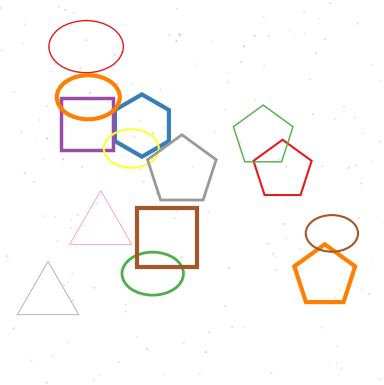[{"shape": "pentagon", "thickness": 1.5, "radius": 0.4, "center": [0.734, 0.558]}, {"shape": "oval", "thickness": 1, "radius": 0.48, "center": [0.224, 0.879]}, {"shape": "hexagon", "thickness": 3, "radius": 0.4, "center": [0.369, 0.674]}, {"shape": "oval", "thickness": 2, "radius": 0.4, "center": [0.397, 0.289]}, {"shape": "pentagon", "thickness": 1, "radius": 0.41, "center": [0.684, 0.646]}, {"shape": "square", "thickness": 2.5, "radius": 0.34, "center": [0.226, 0.678]}, {"shape": "pentagon", "thickness": 3, "radius": 0.42, "center": [0.843, 0.282]}, {"shape": "oval", "thickness": 3, "radius": 0.41, "center": [0.229, 0.747]}, {"shape": "oval", "thickness": 1.5, "radius": 0.36, "center": [0.341, 0.614]}, {"shape": "square", "thickness": 3, "radius": 0.39, "center": [0.434, 0.383]}, {"shape": "oval", "thickness": 1.5, "radius": 0.34, "center": [0.862, 0.394]}, {"shape": "triangle", "thickness": 0.5, "radius": 0.47, "center": [0.262, 0.412]}, {"shape": "pentagon", "thickness": 2, "radius": 0.47, "center": [0.472, 0.556]}, {"shape": "triangle", "thickness": 0.5, "radius": 0.46, "center": [0.125, 0.229]}]